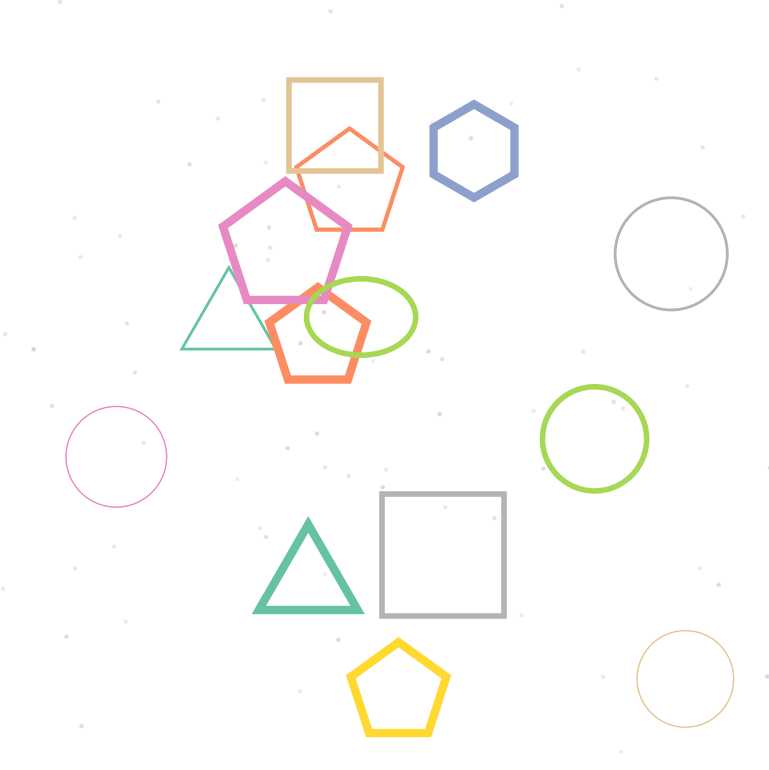[{"shape": "triangle", "thickness": 1, "radius": 0.35, "center": [0.297, 0.582]}, {"shape": "triangle", "thickness": 3, "radius": 0.37, "center": [0.4, 0.245]}, {"shape": "pentagon", "thickness": 3, "radius": 0.33, "center": [0.413, 0.561]}, {"shape": "pentagon", "thickness": 1.5, "radius": 0.36, "center": [0.454, 0.76]}, {"shape": "hexagon", "thickness": 3, "radius": 0.3, "center": [0.616, 0.804]}, {"shape": "circle", "thickness": 0.5, "radius": 0.33, "center": [0.151, 0.407]}, {"shape": "pentagon", "thickness": 3, "radius": 0.43, "center": [0.371, 0.679]}, {"shape": "circle", "thickness": 2, "radius": 0.34, "center": [0.772, 0.43]}, {"shape": "oval", "thickness": 2, "radius": 0.35, "center": [0.469, 0.588]}, {"shape": "pentagon", "thickness": 3, "radius": 0.33, "center": [0.518, 0.101]}, {"shape": "square", "thickness": 2, "radius": 0.3, "center": [0.435, 0.837]}, {"shape": "circle", "thickness": 0.5, "radius": 0.31, "center": [0.89, 0.118]}, {"shape": "circle", "thickness": 1, "radius": 0.36, "center": [0.872, 0.67]}, {"shape": "square", "thickness": 2, "radius": 0.4, "center": [0.576, 0.279]}]